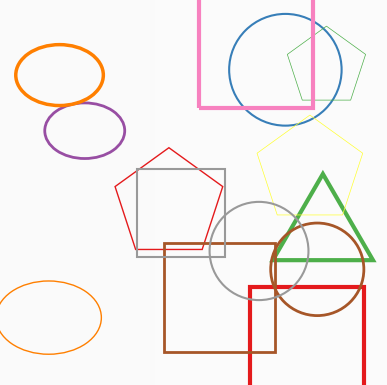[{"shape": "square", "thickness": 3, "radius": 0.73, "center": [0.792, 0.109]}, {"shape": "pentagon", "thickness": 1, "radius": 0.73, "center": [0.436, 0.47]}, {"shape": "circle", "thickness": 1.5, "radius": 0.73, "center": [0.736, 0.819]}, {"shape": "triangle", "thickness": 3, "radius": 0.75, "center": [0.833, 0.399]}, {"shape": "pentagon", "thickness": 0.5, "radius": 0.53, "center": [0.842, 0.826]}, {"shape": "oval", "thickness": 2, "radius": 0.52, "center": [0.219, 0.66]}, {"shape": "oval", "thickness": 1, "radius": 0.68, "center": [0.126, 0.175]}, {"shape": "oval", "thickness": 2.5, "radius": 0.56, "center": [0.154, 0.805]}, {"shape": "pentagon", "thickness": 0.5, "radius": 0.72, "center": [0.8, 0.558]}, {"shape": "square", "thickness": 2, "radius": 0.71, "center": [0.566, 0.227]}, {"shape": "circle", "thickness": 2, "radius": 0.6, "center": [0.819, 0.3]}, {"shape": "square", "thickness": 3, "radius": 0.74, "center": [0.66, 0.868]}, {"shape": "square", "thickness": 1.5, "radius": 0.57, "center": [0.467, 0.447]}, {"shape": "circle", "thickness": 1.5, "radius": 0.64, "center": [0.668, 0.348]}]